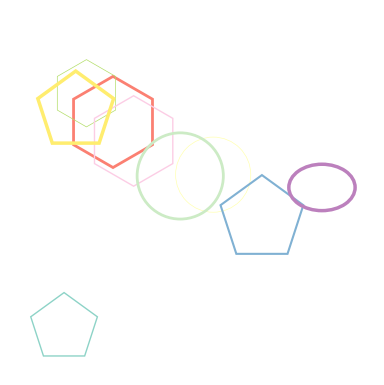[{"shape": "pentagon", "thickness": 1, "radius": 0.46, "center": [0.166, 0.149]}, {"shape": "circle", "thickness": 0.5, "radius": 0.49, "center": [0.554, 0.546]}, {"shape": "hexagon", "thickness": 2, "radius": 0.59, "center": [0.294, 0.683]}, {"shape": "pentagon", "thickness": 1.5, "radius": 0.57, "center": [0.68, 0.432]}, {"shape": "hexagon", "thickness": 0.5, "radius": 0.44, "center": [0.225, 0.758]}, {"shape": "hexagon", "thickness": 1, "radius": 0.59, "center": [0.347, 0.634]}, {"shape": "oval", "thickness": 2.5, "radius": 0.43, "center": [0.836, 0.513]}, {"shape": "circle", "thickness": 2, "radius": 0.56, "center": [0.468, 0.543]}, {"shape": "pentagon", "thickness": 2.5, "radius": 0.52, "center": [0.197, 0.712]}]